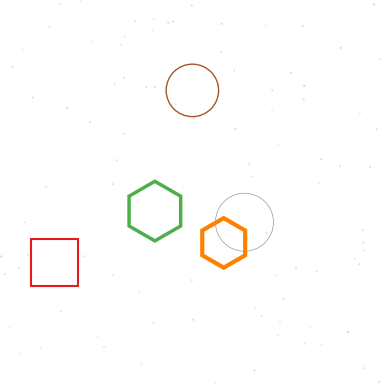[{"shape": "square", "thickness": 1.5, "radius": 0.31, "center": [0.142, 0.318]}, {"shape": "hexagon", "thickness": 2.5, "radius": 0.39, "center": [0.402, 0.452]}, {"shape": "hexagon", "thickness": 3, "radius": 0.32, "center": [0.581, 0.369]}, {"shape": "circle", "thickness": 1, "radius": 0.34, "center": [0.5, 0.765]}, {"shape": "circle", "thickness": 0.5, "radius": 0.38, "center": [0.635, 0.423]}]